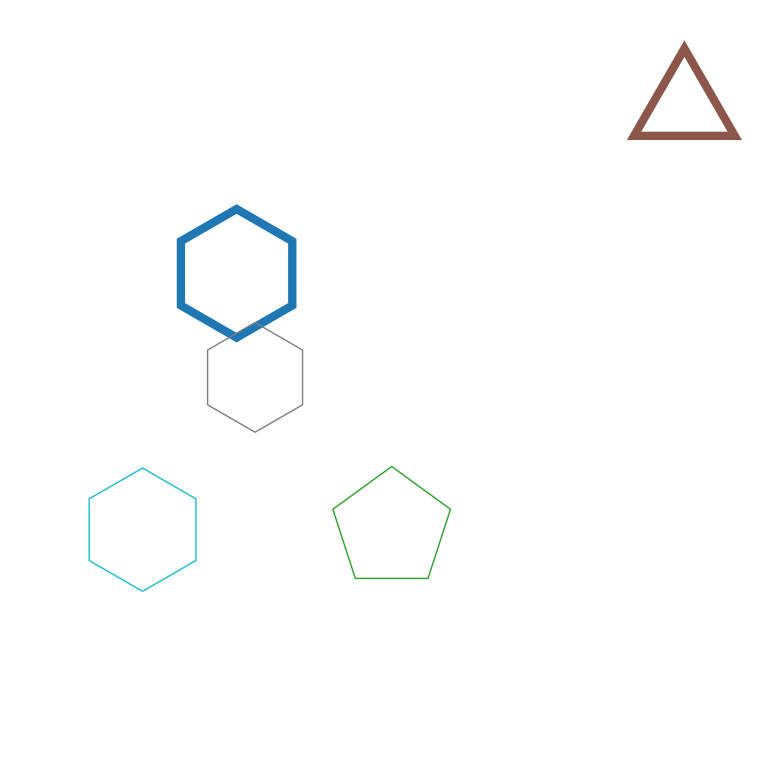[{"shape": "hexagon", "thickness": 3, "radius": 0.42, "center": [0.307, 0.645]}, {"shape": "pentagon", "thickness": 0.5, "radius": 0.4, "center": [0.509, 0.314]}, {"shape": "triangle", "thickness": 3, "radius": 0.38, "center": [0.889, 0.861]}, {"shape": "hexagon", "thickness": 0.5, "radius": 0.36, "center": [0.331, 0.51]}, {"shape": "hexagon", "thickness": 0.5, "radius": 0.4, "center": [0.185, 0.312]}]